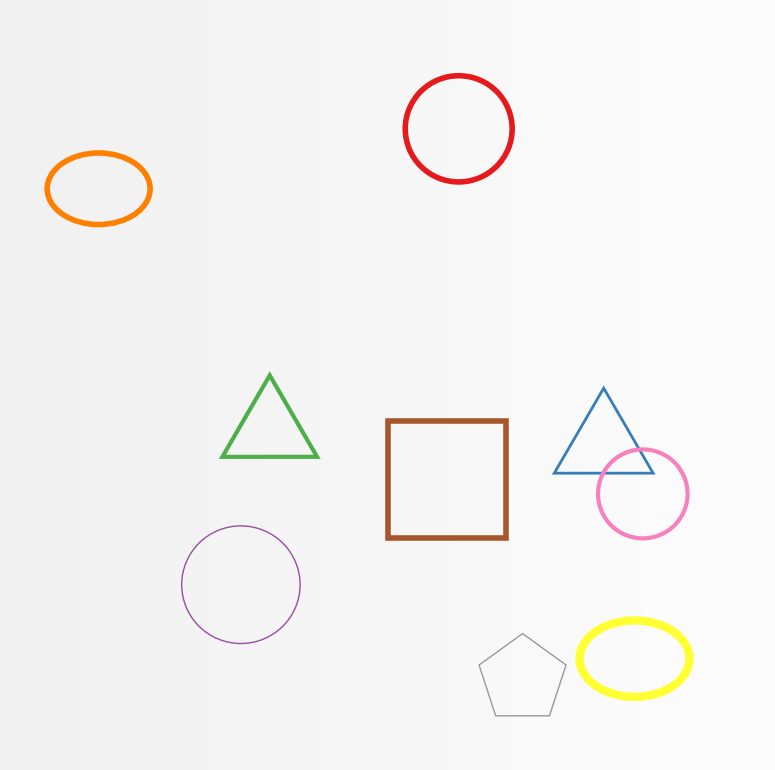[{"shape": "circle", "thickness": 2, "radius": 0.34, "center": [0.592, 0.833]}, {"shape": "triangle", "thickness": 1, "radius": 0.37, "center": [0.779, 0.422]}, {"shape": "triangle", "thickness": 1.5, "radius": 0.35, "center": [0.348, 0.442]}, {"shape": "circle", "thickness": 0.5, "radius": 0.38, "center": [0.311, 0.241]}, {"shape": "oval", "thickness": 2, "radius": 0.33, "center": [0.127, 0.755]}, {"shape": "oval", "thickness": 3, "radius": 0.35, "center": [0.819, 0.145]}, {"shape": "square", "thickness": 2, "radius": 0.38, "center": [0.577, 0.377]}, {"shape": "circle", "thickness": 1.5, "radius": 0.29, "center": [0.829, 0.359]}, {"shape": "pentagon", "thickness": 0.5, "radius": 0.3, "center": [0.674, 0.118]}]